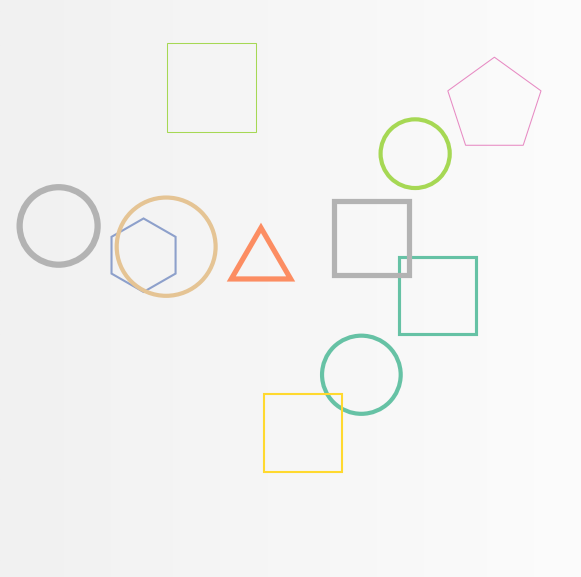[{"shape": "circle", "thickness": 2, "radius": 0.34, "center": [0.622, 0.35]}, {"shape": "square", "thickness": 1.5, "radius": 0.33, "center": [0.753, 0.488]}, {"shape": "triangle", "thickness": 2.5, "radius": 0.29, "center": [0.449, 0.546]}, {"shape": "hexagon", "thickness": 1, "radius": 0.32, "center": [0.247, 0.557]}, {"shape": "pentagon", "thickness": 0.5, "radius": 0.42, "center": [0.851, 0.816]}, {"shape": "circle", "thickness": 2, "radius": 0.3, "center": [0.714, 0.733]}, {"shape": "square", "thickness": 0.5, "radius": 0.38, "center": [0.364, 0.847]}, {"shape": "square", "thickness": 1, "radius": 0.34, "center": [0.521, 0.249]}, {"shape": "circle", "thickness": 2, "radius": 0.43, "center": [0.286, 0.572]}, {"shape": "circle", "thickness": 3, "radius": 0.34, "center": [0.101, 0.608]}, {"shape": "square", "thickness": 2.5, "radius": 0.32, "center": [0.639, 0.588]}]